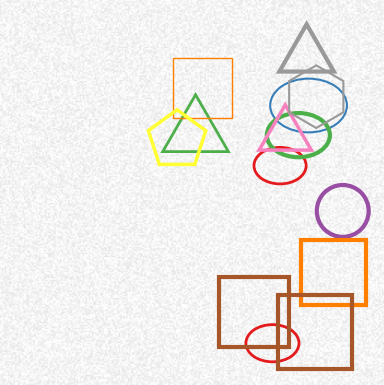[{"shape": "oval", "thickness": 2, "radius": 0.34, "center": [0.708, 0.109]}, {"shape": "oval", "thickness": 2, "radius": 0.34, "center": [0.727, 0.57]}, {"shape": "oval", "thickness": 1.5, "radius": 0.5, "center": [0.801, 0.726]}, {"shape": "oval", "thickness": 3, "radius": 0.41, "center": [0.775, 0.649]}, {"shape": "triangle", "thickness": 2, "radius": 0.49, "center": [0.508, 0.655]}, {"shape": "circle", "thickness": 3, "radius": 0.34, "center": [0.89, 0.452]}, {"shape": "square", "thickness": 3, "radius": 0.43, "center": [0.866, 0.292]}, {"shape": "square", "thickness": 1, "radius": 0.39, "center": [0.526, 0.772]}, {"shape": "pentagon", "thickness": 2.5, "radius": 0.39, "center": [0.46, 0.636]}, {"shape": "square", "thickness": 3, "radius": 0.46, "center": [0.659, 0.19]}, {"shape": "square", "thickness": 3, "radius": 0.48, "center": [0.819, 0.138]}, {"shape": "triangle", "thickness": 2.5, "radius": 0.39, "center": [0.741, 0.649]}, {"shape": "triangle", "thickness": 3, "radius": 0.41, "center": [0.796, 0.855]}, {"shape": "hexagon", "thickness": 1.5, "radius": 0.41, "center": [0.821, 0.749]}]